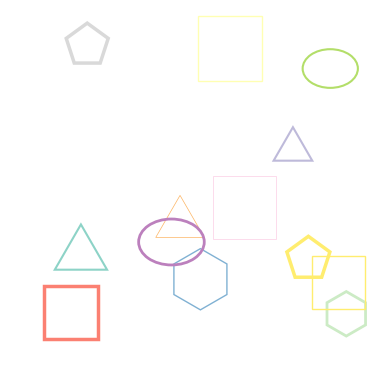[{"shape": "triangle", "thickness": 1.5, "radius": 0.39, "center": [0.21, 0.339]}, {"shape": "square", "thickness": 1, "radius": 0.42, "center": [0.598, 0.874]}, {"shape": "triangle", "thickness": 1.5, "radius": 0.29, "center": [0.761, 0.612]}, {"shape": "square", "thickness": 2.5, "radius": 0.35, "center": [0.184, 0.189]}, {"shape": "hexagon", "thickness": 1, "radius": 0.4, "center": [0.521, 0.275]}, {"shape": "triangle", "thickness": 0.5, "radius": 0.36, "center": [0.468, 0.42]}, {"shape": "oval", "thickness": 1.5, "radius": 0.36, "center": [0.858, 0.822]}, {"shape": "square", "thickness": 0.5, "radius": 0.41, "center": [0.635, 0.461]}, {"shape": "pentagon", "thickness": 2.5, "radius": 0.29, "center": [0.227, 0.883]}, {"shape": "oval", "thickness": 2, "radius": 0.43, "center": [0.445, 0.371]}, {"shape": "hexagon", "thickness": 2, "radius": 0.29, "center": [0.899, 0.185]}, {"shape": "pentagon", "thickness": 2.5, "radius": 0.29, "center": [0.801, 0.327]}, {"shape": "square", "thickness": 1, "radius": 0.34, "center": [0.88, 0.266]}]